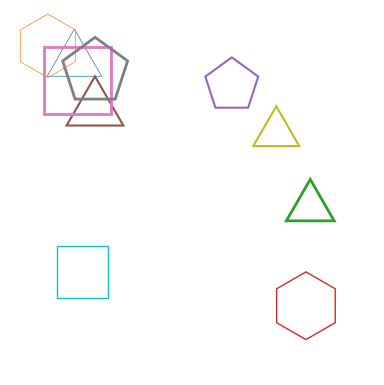[{"shape": "triangle", "thickness": 0.5, "radius": 0.41, "center": [0.193, 0.843]}, {"shape": "hexagon", "thickness": 0.5, "radius": 0.41, "center": [0.124, 0.881]}, {"shape": "triangle", "thickness": 2, "radius": 0.36, "center": [0.806, 0.462]}, {"shape": "hexagon", "thickness": 1, "radius": 0.44, "center": [0.795, 0.206]}, {"shape": "pentagon", "thickness": 1.5, "radius": 0.36, "center": [0.602, 0.779]}, {"shape": "triangle", "thickness": 1.5, "radius": 0.43, "center": [0.247, 0.717]}, {"shape": "square", "thickness": 2, "radius": 0.44, "center": [0.202, 0.791]}, {"shape": "pentagon", "thickness": 2, "radius": 0.44, "center": [0.247, 0.814]}, {"shape": "triangle", "thickness": 1.5, "radius": 0.35, "center": [0.718, 0.655]}, {"shape": "square", "thickness": 1, "radius": 0.33, "center": [0.214, 0.294]}]